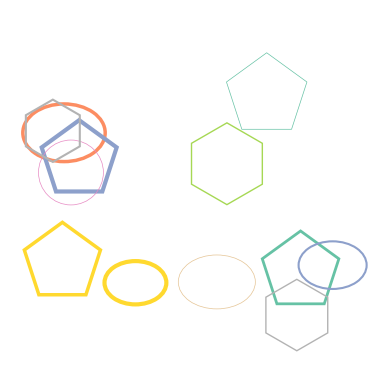[{"shape": "pentagon", "thickness": 2, "radius": 0.52, "center": [0.781, 0.295]}, {"shape": "pentagon", "thickness": 0.5, "radius": 0.55, "center": [0.693, 0.753]}, {"shape": "oval", "thickness": 2.5, "radius": 0.53, "center": [0.166, 0.655]}, {"shape": "oval", "thickness": 1.5, "radius": 0.44, "center": [0.864, 0.311]}, {"shape": "pentagon", "thickness": 3, "radius": 0.51, "center": [0.206, 0.585]}, {"shape": "circle", "thickness": 0.5, "radius": 0.42, "center": [0.184, 0.552]}, {"shape": "hexagon", "thickness": 1, "radius": 0.53, "center": [0.589, 0.575]}, {"shape": "oval", "thickness": 3, "radius": 0.4, "center": [0.352, 0.266]}, {"shape": "pentagon", "thickness": 2.5, "radius": 0.52, "center": [0.162, 0.319]}, {"shape": "oval", "thickness": 0.5, "radius": 0.5, "center": [0.563, 0.268]}, {"shape": "hexagon", "thickness": 1.5, "radius": 0.4, "center": [0.137, 0.66]}, {"shape": "hexagon", "thickness": 1, "radius": 0.46, "center": [0.771, 0.182]}]